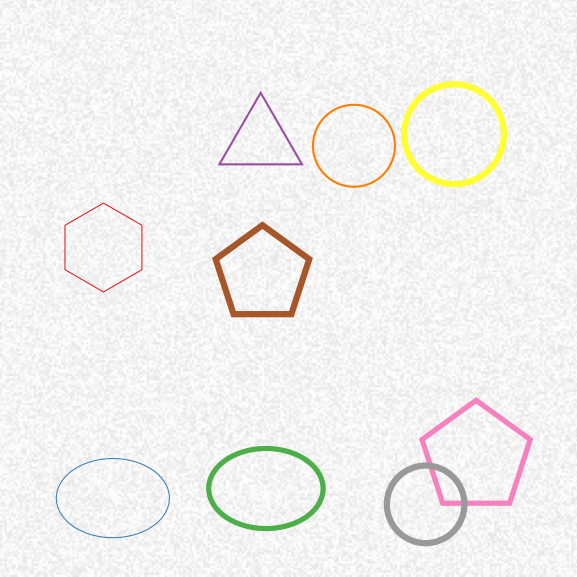[{"shape": "hexagon", "thickness": 0.5, "radius": 0.38, "center": [0.179, 0.571]}, {"shape": "oval", "thickness": 0.5, "radius": 0.49, "center": [0.195, 0.137]}, {"shape": "oval", "thickness": 2.5, "radius": 0.5, "center": [0.46, 0.153]}, {"shape": "triangle", "thickness": 1, "radius": 0.41, "center": [0.451, 0.756]}, {"shape": "circle", "thickness": 1, "radius": 0.36, "center": [0.613, 0.747]}, {"shape": "circle", "thickness": 3, "radius": 0.43, "center": [0.786, 0.767]}, {"shape": "pentagon", "thickness": 3, "radius": 0.43, "center": [0.454, 0.524]}, {"shape": "pentagon", "thickness": 2.5, "radius": 0.49, "center": [0.824, 0.207]}, {"shape": "circle", "thickness": 3, "radius": 0.34, "center": [0.737, 0.126]}]